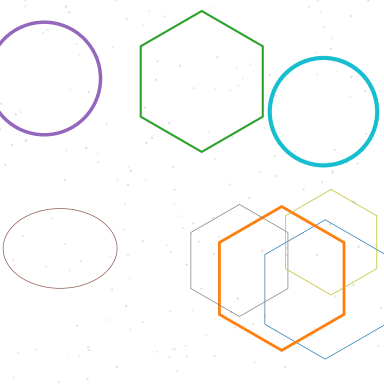[{"shape": "hexagon", "thickness": 0.5, "radius": 0.91, "center": [0.845, 0.248]}, {"shape": "hexagon", "thickness": 2, "radius": 0.93, "center": [0.732, 0.277]}, {"shape": "hexagon", "thickness": 1.5, "radius": 0.91, "center": [0.524, 0.788]}, {"shape": "circle", "thickness": 2.5, "radius": 0.73, "center": [0.115, 0.796]}, {"shape": "oval", "thickness": 0.5, "radius": 0.74, "center": [0.156, 0.355]}, {"shape": "hexagon", "thickness": 0.5, "radius": 0.73, "center": [0.622, 0.323]}, {"shape": "hexagon", "thickness": 0.5, "radius": 0.69, "center": [0.86, 0.371]}, {"shape": "circle", "thickness": 3, "radius": 0.7, "center": [0.84, 0.71]}]